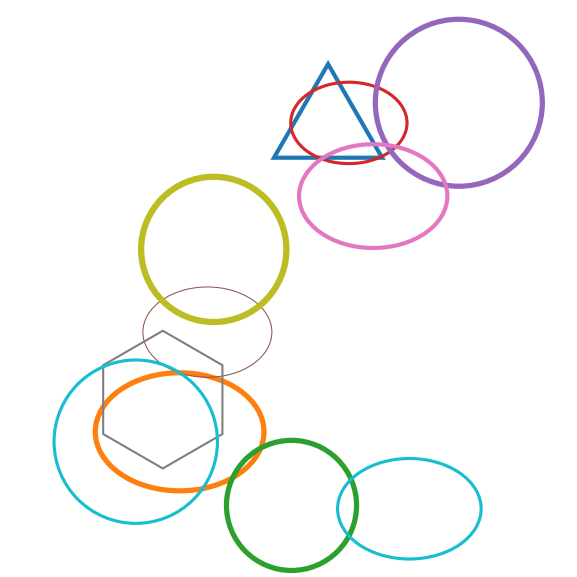[{"shape": "triangle", "thickness": 2, "radius": 0.54, "center": [0.568, 0.78]}, {"shape": "oval", "thickness": 2.5, "radius": 0.73, "center": [0.311, 0.251]}, {"shape": "circle", "thickness": 2.5, "radius": 0.56, "center": [0.505, 0.124]}, {"shape": "oval", "thickness": 1.5, "radius": 0.5, "center": [0.604, 0.786]}, {"shape": "circle", "thickness": 2.5, "radius": 0.72, "center": [0.795, 0.821]}, {"shape": "oval", "thickness": 0.5, "radius": 0.56, "center": [0.359, 0.424]}, {"shape": "oval", "thickness": 2, "radius": 0.64, "center": [0.646, 0.66]}, {"shape": "hexagon", "thickness": 1, "radius": 0.6, "center": [0.282, 0.307]}, {"shape": "circle", "thickness": 3, "radius": 0.63, "center": [0.37, 0.567]}, {"shape": "oval", "thickness": 1.5, "radius": 0.62, "center": [0.709, 0.118]}, {"shape": "circle", "thickness": 1.5, "radius": 0.71, "center": [0.235, 0.234]}]